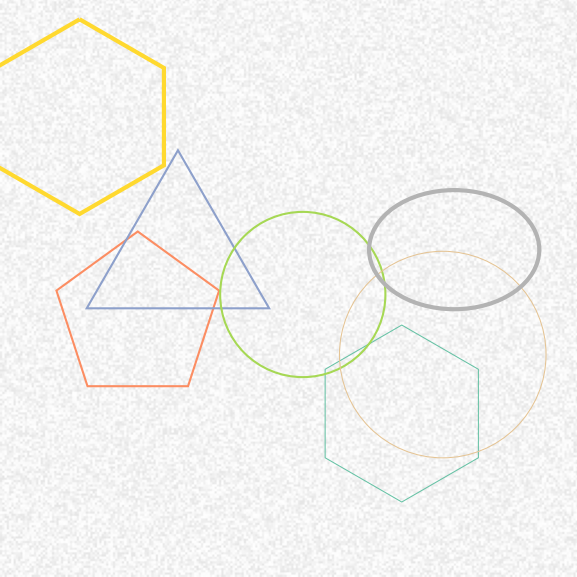[{"shape": "hexagon", "thickness": 0.5, "radius": 0.77, "center": [0.696, 0.283]}, {"shape": "pentagon", "thickness": 1, "radius": 0.74, "center": [0.239, 0.45]}, {"shape": "triangle", "thickness": 1, "radius": 0.91, "center": [0.308, 0.556]}, {"shape": "circle", "thickness": 1, "radius": 0.72, "center": [0.524, 0.489]}, {"shape": "hexagon", "thickness": 2, "radius": 0.84, "center": [0.138, 0.797]}, {"shape": "circle", "thickness": 0.5, "radius": 0.89, "center": [0.767, 0.385]}, {"shape": "oval", "thickness": 2, "radius": 0.74, "center": [0.786, 0.567]}]